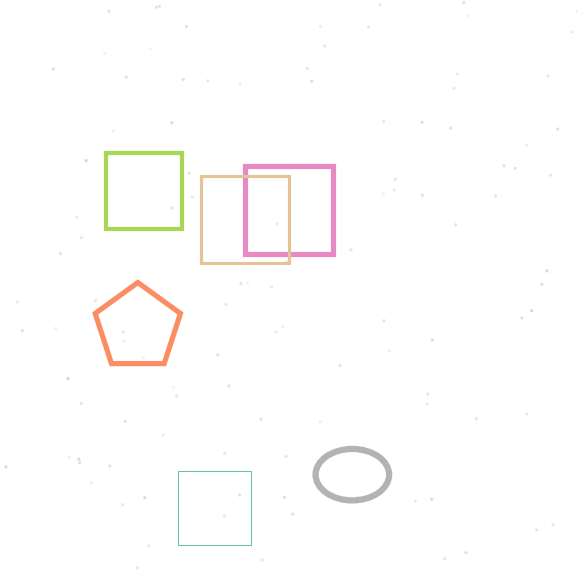[{"shape": "square", "thickness": 0.5, "radius": 0.32, "center": [0.372, 0.12]}, {"shape": "pentagon", "thickness": 2.5, "radius": 0.39, "center": [0.239, 0.432]}, {"shape": "square", "thickness": 2.5, "radius": 0.38, "center": [0.501, 0.636]}, {"shape": "square", "thickness": 2, "radius": 0.33, "center": [0.249, 0.668]}, {"shape": "square", "thickness": 1.5, "radius": 0.38, "center": [0.424, 0.619]}, {"shape": "oval", "thickness": 3, "radius": 0.32, "center": [0.61, 0.177]}]